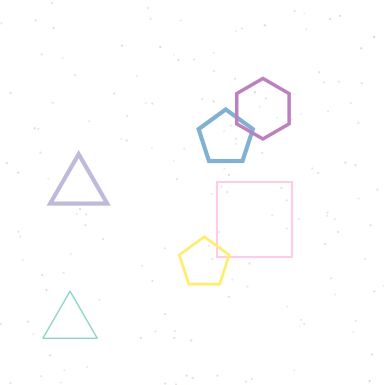[{"shape": "triangle", "thickness": 1, "radius": 0.41, "center": [0.182, 0.162]}, {"shape": "triangle", "thickness": 3, "radius": 0.43, "center": [0.204, 0.514]}, {"shape": "pentagon", "thickness": 3, "radius": 0.37, "center": [0.586, 0.642]}, {"shape": "square", "thickness": 1.5, "radius": 0.49, "center": [0.661, 0.429]}, {"shape": "hexagon", "thickness": 2.5, "radius": 0.39, "center": [0.683, 0.718]}, {"shape": "pentagon", "thickness": 2, "radius": 0.34, "center": [0.531, 0.317]}]